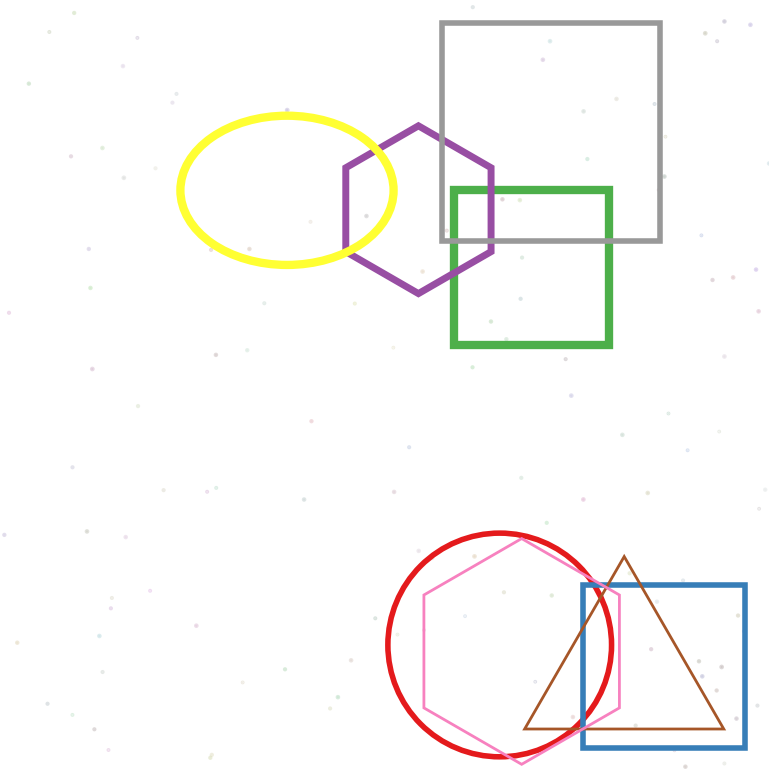[{"shape": "circle", "thickness": 2, "radius": 0.73, "center": [0.649, 0.162]}, {"shape": "square", "thickness": 2, "radius": 0.53, "center": [0.862, 0.135]}, {"shape": "square", "thickness": 3, "radius": 0.51, "center": [0.69, 0.652]}, {"shape": "hexagon", "thickness": 2.5, "radius": 0.54, "center": [0.543, 0.728]}, {"shape": "oval", "thickness": 3, "radius": 0.69, "center": [0.373, 0.753]}, {"shape": "triangle", "thickness": 1, "radius": 0.75, "center": [0.811, 0.128]}, {"shape": "hexagon", "thickness": 1, "radius": 0.73, "center": [0.677, 0.154]}, {"shape": "square", "thickness": 2, "radius": 0.71, "center": [0.716, 0.829]}]